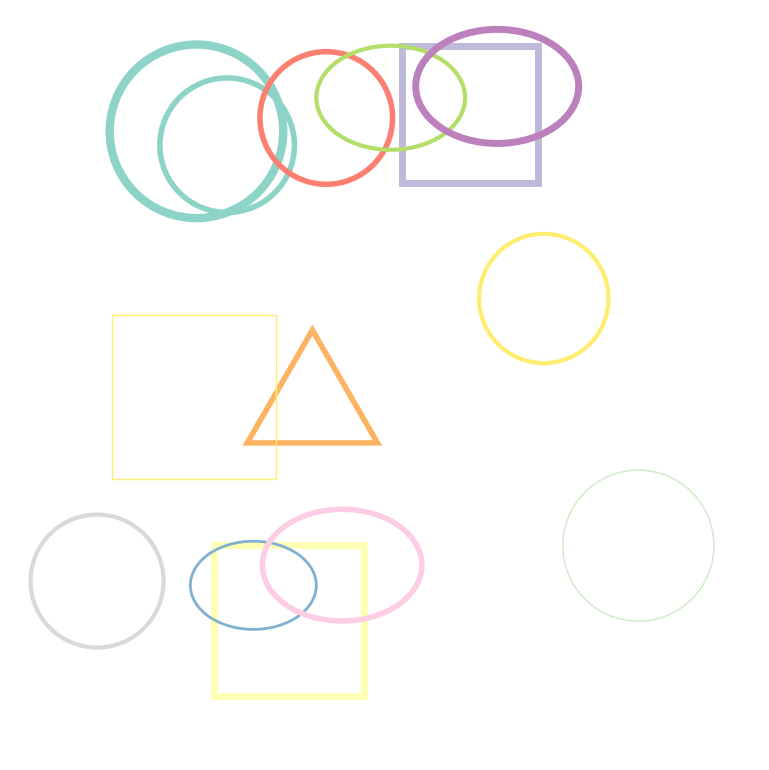[{"shape": "circle", "thickness": 2, "radius": 0.44, "center": [0.295, 0.811]}, {"shape": "circle", "thickness": 3, "radius": 0.56, "center": [0.255, 0.829]}, {"shape": "square", "thickness": 2.5, "radius": 0.49, "center": [0.376, 0.194]}, {"shape": "square", "thickness": 2.5, "radius": 0.44, "center": [0.61, 0.851]}, {"shape": "circle", "thickness": 2, "radius": 0.43, "center": [0.424, 0.847]}, {"shape": "oval", "thickness": 1, "radius": 0.41, "center": [0.329, 0.24]}, {"shape": "triangle", "thickness": 2, "radius": 0.49, "center": [0.406, 0.474]}, {"shape": "oval", "thickness": 1.5, "radius": 0.48, "center": [0.507, 0.873]}, {"shape": "oval", "thickness": 2, "radius": 0.52, "center": [0.444, 0.266]}, {"shape": "circle", "thickness": 1.5, "radius": 0.43, "center": [0.126, 0.245]}, {"shape": "oval", "thickness": 2.5, "radius": 0.53, "center": [0.646, 0.888]}, {"shape": "circle", "thickness": 0.5, "radius": 0.49, "center": [0.829, 0.291]}, {"shape": "circle", "thickness": 1.5, "radius": 0.42, "center": [0.706, 0.612]}, {"shape": "square", "thickness": 0.5, "radius": 0.53, "center": [0.252, 0.484]}]